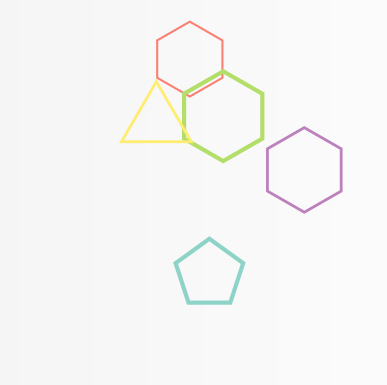[{"shape": "pentagon", "thickness": 3, "radius": 0.46, "center": [0.54, 0.288]}, {"shape": "hexagon", "thickness": 1.5, "radius": 0.49, "center": [0.49, 0.847]}, {"shape": "hexagon", "thickness": 3, "radius": 0.58, "center": [0.576, 0.698]}, {"shape": "hexagon", "thickness": 2, "radius": 0.55, "center": [0.785, 0.559]}, {"shape": "triangle", "thickness": 2, "radius": 0.52, "center": [0.404, 0.684]}]